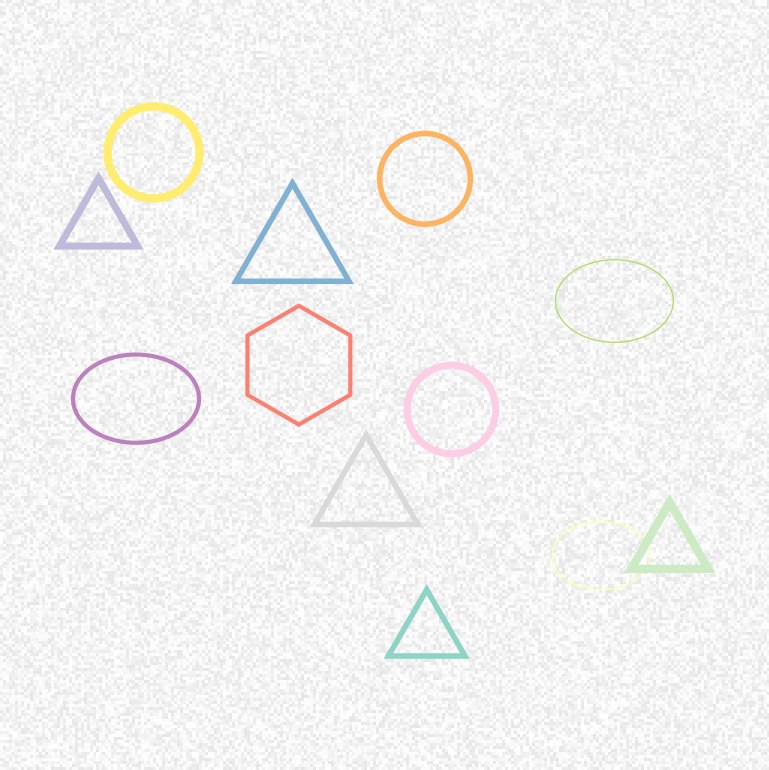[{"shape": "triangle", "thickness": 2, "radius": 0.29, "center": [0.554, 0.177]}, {"shape": "oval", "thickness": 0.5, "radius": 0.32, "center": [0.781, 0.278]}, {"shape": "triangle", "thickness": 2.5, "radius": 0.29, "center": [0.128, 0.71]}, {"shape": "hexagon", "thickness": 1.5, "radius": 0.39, "center": [0.388, 0.526]}, {"shape": "triangle", "thickness": 2, "radius": 0.42, "center": [0.38, 0.677]}, {"shape": "circle", "thickness": 2, "radius": 0.29, "center": [0.552, 0.768]}, {"shape": "oval", "thickness": 0.5, "radius": 0.38, "center": [0.798, 0.609]}, {"shape": "circle", "thickness": 2.5, "radius": 0.29, "center": [0.586, 0.468]}, {"shape": "triangle", "thickness": 2, "radius": 0.39, "center": [0.475, 0.358]}, {"shape": "oval", "thickness": 1.5, "radius": 0.41, "center": [0.177, 0.482]}, {"shape": "triangle", "thickness": 3, "radius": 0.29, "center": [0.87, 0.29]}, {"shape": "circle", "thickness": 3, "radius": 0.3, "center": [0.199, 0.802]}]